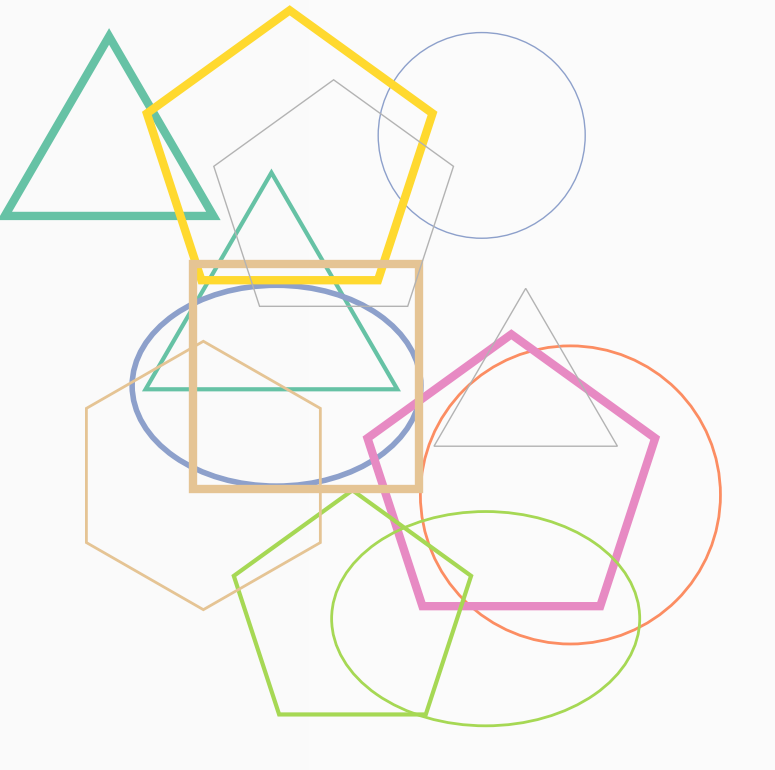[{"shape": "triangle", "thickness": 1.5, "radius": 0.94, "center": [0.35, 0.588]}, {"shape": "triangle", "thickness": 3, "radius": 0.78, "center": [0.141, 0.797]}, {"shape": "circle", "thickness": 1, "radius": 0.97, "center": [0.736, 0.357]}, {"shape": "circle", "thickness": 0.5, "radius": 0.67, "center": [0.622, 0.824]}, {"shape": "oval", "thickness": 2, "radius": 0.93, "center": [0.357, 0.499]}, {"shape": "pentagon", "thickness": 3, "radius": 0.98, "center": [0.66, 0.371]}, {"shape": "pentagon", "thickness": 1.5, "radius": 0.8, "center": [0.455, 0.202]}, {"shape": "oval", "thickness": 1, "radius": 0.99, "center": [0.627, 0.197]}, {"shape": "pentagon", "thickness": 3, "radius": 0.97, "center": [0.374, 0.793]}, {"shape": "square", "thickness": 3, "radius": 0.73, "center": [0.395, 0.511]}, {"shape": "hexagon", "thickness": 1, "radius": 0.87, "center": [0.262, 0.383]}, {"shape": "triangle", "thickness": 0.5, "radius": 0.68, "center": [0.678, 0.489]}, {"shape": "pentagon", "thickness": 0.5, "radius": 0.81, "center": [0.43, 0.734]}]